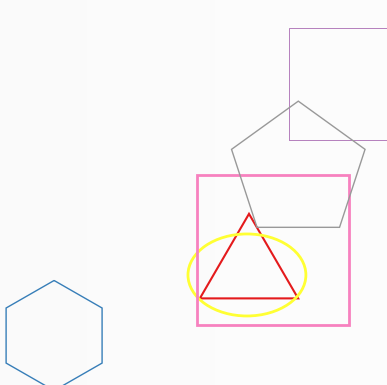[{"shape": "triangle", "thickness": 1.5, "radius": 0.73, "center": [0.643, 0.298]}, {"shape": "hexagon", "thickness": 1, "radius": 0.72, "center": [0.14, 0.128]}, {"shape": "square", "thickness": 0.5, "radius": 0.73, "center": [0.89, 0.782]}, {"shape": "oval", "thickness": 2, "radius": 0.76, "center": [0.637, 0.286]}, {"shape": "square", "thickness": 2, "radius": 0.98, "center": [0.704, 0.35]}, {"shape": "pentagon", "thickness": 1, "radius": 0.91, "center": [0.77, 0.556]}]